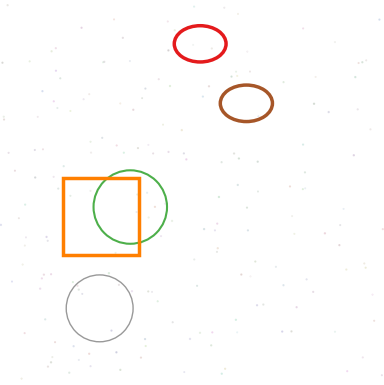[{"shape": "oval", "thickness": 2.5, "radius": 0.34, "center": [0.52, 0.886]}, {"shape": "circle", "thickness": 1.5, "radius": 0.48, "center": [0.338, 0.462]}, {"shape": "square", "thickness": 2.5, "radius": 0.5, "center": [0.263, 0.438]}, {"shape": "oval", "thickness": 2.5, "radius": 0.34, "center": [0.64, 0.732]}, {"shape": "circle", "thickness": 1, "radius": 0.43, "center": [0.259, 0.199]}]